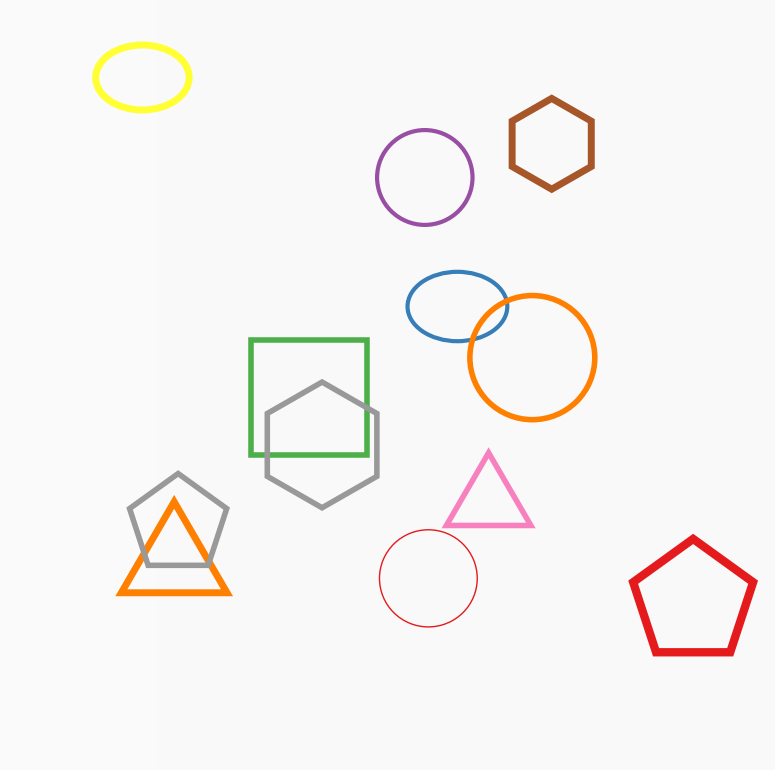[{"shape": "pentagon", "thickness": 3, "radius": 0.41, "center": [0.894, 0.219]}, {"shape": "circle", "thickness": 0.5, "radius": 0.32, "center": [0.553, 0.249]}, {"shape": "oval", "thickness": 1.5, "radius": 0.32, "center": [0.59, 0.602]}, {"shape": "square", "thickness": 2, "radius": 0.37, "center": [0.399, 0.484]}, {"shape": "circle", "thickness": 1.5, "radius": 0.31, "center": [0.548, 0.769]}, {"shape": "circle", "thickness": 2, "radius": 0.4, "center": [0.687, 0.536]}, {"shape": "triangle", "thickness": 2.5, "radius": 0.39, "center": [0.225, 0.27]}, {"shape": "oval", "thickness": 2.5, "radius": 0.3, "center": [0.184, 0.899]}, {"shape": "hexagon", "thickness": 2.5, "radius": 0.29, "center": [0.712, 0.813]}, {"shape": "triangle", "thickness": 2, "radius": 0.31, "center": [0.63, 0.349]}, {"shape": "pentagon", "thickness": 2, "radius": 0.33, "center": [0.23, 0.319]}, {"shape": "hexagon", "thickness": 2, "radius": 0.41, "center": [0.416, 0.422]}]